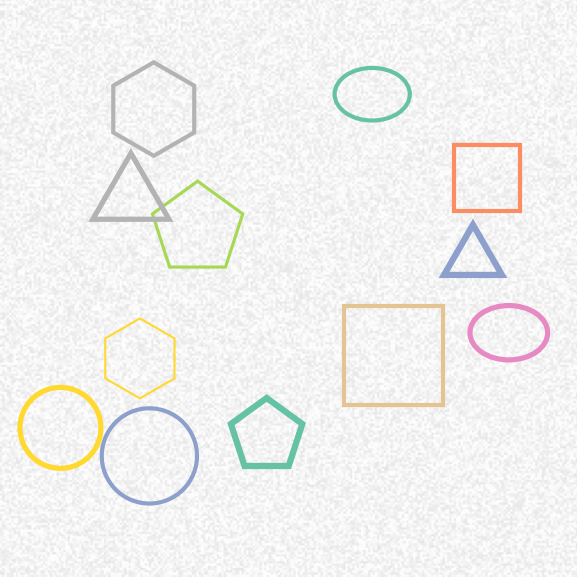[{"shape": "oval", "thickness": 2, "radius": 0.33, "center": [0.644, 0.836]}, {"shape": "pentagon", "thickness": 3, "radius": 0.33, "center": [0.462, 0.245]}, {"shape": "square", "thickness": 2, "radius": 0.29, "center": [0.842, 0.692]}, {"shape": "circle", "thickness": 2, "radius": 0.41, "center": [0.259, 0.21]}, {"shape": "triangle", "thickness": 3, "radius": 0.29, "center": [0.819, 0.552]}, {"shape": "oval", "thickness": 2.5, "radius": 0.34, "center": [0.881, 0.423]}, {"shape": "pentagon", "thickness": 1.5, "radius": 0.41, "center": [0.342, 0.603]}, {"shape": "hexagon", "thickness": 1, "radius": 0.35, "center": [0.242, 0.379]}, {"shape": "circle", "thickness": 2.5, "radius": 0.35, "center": [0.105, 0.258]}, {"shape": "square", "thickness": 2, "radius": 0.43, "center": [0.681, 0.384]}, {"shape": "hexagon", "thickness": 2, "radius": 0.4, "center": [0.266, 0.81]}, {"shape": "triangle", "thickness": 2.5, "radius": 0.38, "center": [0.227, 0.658]}]